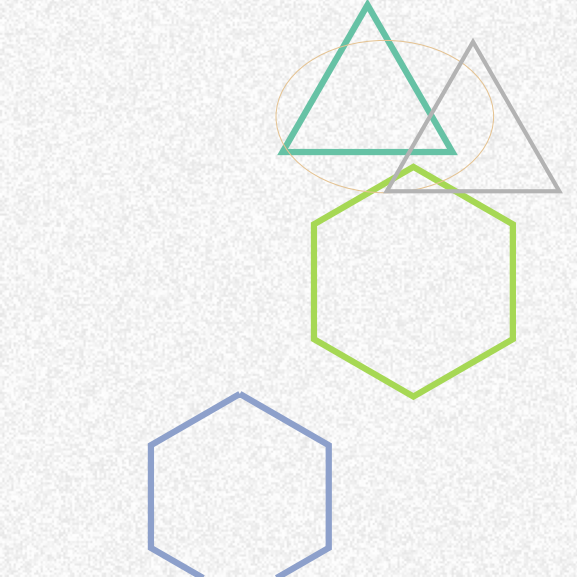[{"shape": "triangle", "thickness": 3, "radius": 0.85, "center": [0.636, 0.821]}, {"shape": "hexagon", "thickness": 3, "radius": 0.89, "center": [0.415, 0.139]}, {"shape": "hexagon", "thickness": 3, "radius": 0.99, "center": [0.716, 0.511]}, {"shape": "oval", "thickness": 0.5, "radius": 0.94, "center": [0.666, 0.797]}, {"shape": "triangle", "thickness": 2, "radius": 0.86, "center": [0.819, 0.754]}]